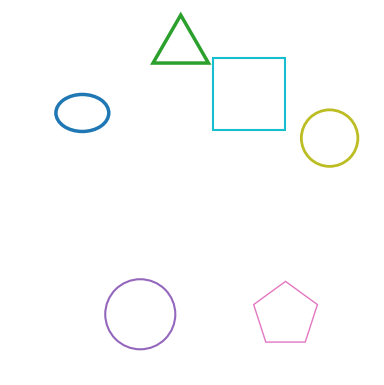[{"shape": "oval", "thickness": 2.5, "radius": 0.34, "center": [0.214, 0.707]}, {"shape": "triangle", "thickness": 2.5, "radius": 0.42, "center": [0.469, 0.878]}, {"shape": "circle", "thickness": 1.5, "radius": 0.45, "center": [0.364, 0.184]}, {"shape": "pentagon", "thickness": 1, "radius": 0.44, "center": [0.742, 0.182]}, {"shape": "circle", "thickness": 2, "radius": 0.37, "center": [0.856, 0.641]}, {"shape": "square", "thickness": 1.5, "radius": 0.47, "center": [0.646, 0.756]}]